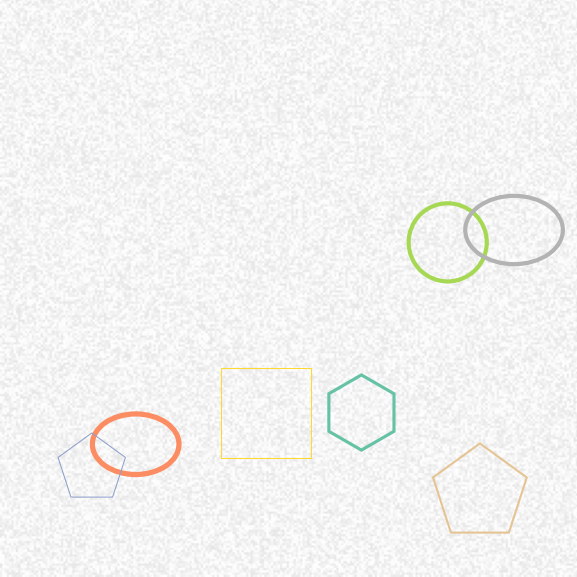[{"shape": "hexagon", "thickness": 1.5, "radius": 0.33, "center": [0.626, 0.285]}, {"shape": "oval", "thickness": 2.5, "radius": 0.37, "center": [0.235, 0.23]}, {"shape": "pentagon", "thickness": 0.5, "radius": 0.31, "center": [0.159, 0.188]}, {"shape": "circle", "thickness": 2, "radius": 0.34, "center": [0.775, 0.579]}, {"shape": "square", "thickness": 0.5, "radius": 0.39, "center": [0.461, 0.284]}, {"shape": "pentagon", "thickness": 1, "radius": 0.43, "center": [0.831, 0.146]}, {"shape": "oval", "thickness": 2, "radius": 0.42, "center": [0.89, 0.601]}]